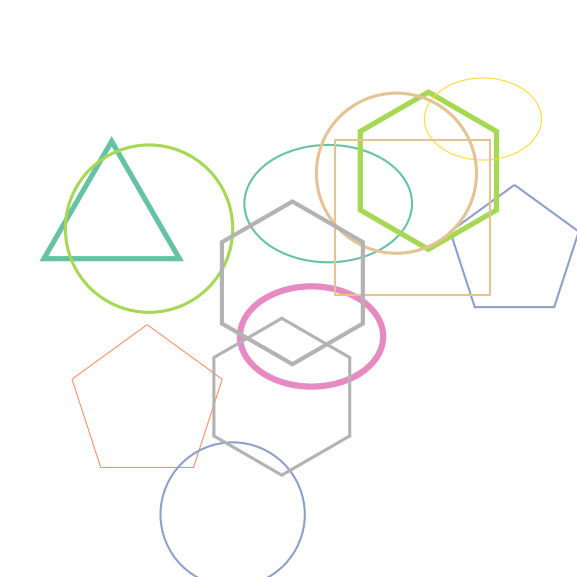[{"shape": "oval", "thickness": 1, "radius": 0.73, "center": [0.568, 0.647]}, {"shape": "triangle", "thickness": 2.5, "radius": 0.68, "center": [0.193, 0.619]}, {"shape": "pentagon", "thickness": 0.5, "radius": 0.68, "center": [0.255, 0.3]}, {"shape": "circle", "thickness": 1, "radius": 0.62, "center": [0.403, 0.108]}, {"shape": "pentagon", "thickness": 1, "radius": 0.59, "center": [0.891, 0.562]}, {"shape": "oval", "thickness": 3, "radius": 0.62, "center": [0.54, 0.416]}, {"shape": "circle", "thickness": 1.5, "radius": 0.72, "center": [0.258, 0.603]}, {"shape": "hexagon", "thickness": 2.5, "radius": 0.68, "center": [0.742, 0.704]}, {"shape": "oval", "thickness": 0.5, "radius": 0.51, "center": [0.836, 0.793]}, {"shape": "square", "thickness": 1, "radius": 0.67, "center": [0.714, 0.622]}, {"shape": "circle", "thickness": 1.5, "radius": 0.69, "center": [0.686, 0.699]}, {"shape": "hexagon", "thickness": 1.5, "radius": 0.68, "center": [0.488, 0.312]}, {"shape": "hexagon", "thickness": 2, "radius": 0.7, "center": [0.506, 0.509]}]